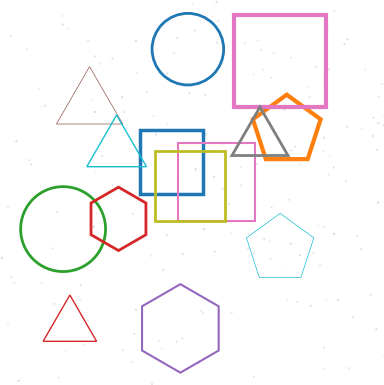[{"shape": "square", "thickness": 2.5, "radius": 0.41, "center": [0.445, 0.579]}, {"shape": "circle", "thickness": 2, "radius": 0.46, "center": [0.488, 0.872]}, {"shape": "pentagon", "thickness": 3, "radius": 0.46, "center": [0.745, 0.662]}, {"shape": "circle", "thickness": 2, "radius": 0.55, "center": [0.164, 0.405]}, {"shape": "hexagon", "thickness": 2, "radius": 0.41, "center": [0.308, 0.432]}, {"shape": "triangle", "thickness": 1, "radius": 0.4, "center": [0.181, 0.154]}, {"shape": "hexagon", "thickness": 1.5, "radius": 0.57, "center": [0.468, 0.147]}, {"shape": "triangle", "thickness": 0.5, "radius": 0.5, "center": [0.233, 0.728]}, {"shape": "square", "thickness": 1.5, "radius": 0.51, "center": [0.563, 0.527]}, {"shape": "square", "thickness": 3, "radius": 0.6, "center": [0.726, 0.841]}, {"shape": "triangle", "thickness": 2, "radius": 0.42, "center": [0.675, 0.638]}, {"shape": "square", "thickness": 2, "radius": 0.45, "center": [0.493, 0.517]}, {"shape": "pentagon", "thickness": 0.5, "radius": 0.46, "center": [0.728, 0.354]}, {"shape": "triangle", "thickness": 1, "radius": 0.45, "center": [0.303, 0.612]}]